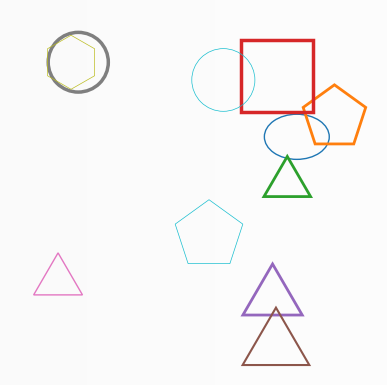[{"shape": "oval", "thickness": 1, "radius": 0.42, "center": [0.766, 0.645]}, {"shape": "pentagon", "thickness": 2, "radius": 0.42, "center": [0.863, 0.695]}, {"shape": "triangle", "thickness": 2, "radius": 0.35, "center": [0.741, 0.524]}, {"shape": "square", "thickness": 2.5, "radius": 0.47, "center": [0.715, 0.802]}, {"shape": "triangle", "thickness": 2, "radius": 0.44, "center": [0.703, 0.226]}, {"shape": "triangle", "thickness": 1.5, "radius": 0.5, "center": [0.712, 0.102]}, {"shape": "triangle", "thickness": 1, "radius": 0.36, "center": [0.15, 0.27]}, {"shape": "circle", "thickness": 2.5, "radius": 0.39, "center": [0.202, 0.838]}, {"shape": "hexagon", "thickness": 0.5, "radius": 0.35, "center": [0.183, 0.838]}, {"shape": "circle", "thickness": 0.5, "radius": 0.41, "center": [0.576, 0.792]}, {"shape": "pentagon", "thickness": 0.5, "radius": 0.46, "center": [0.539, 0.39]}]